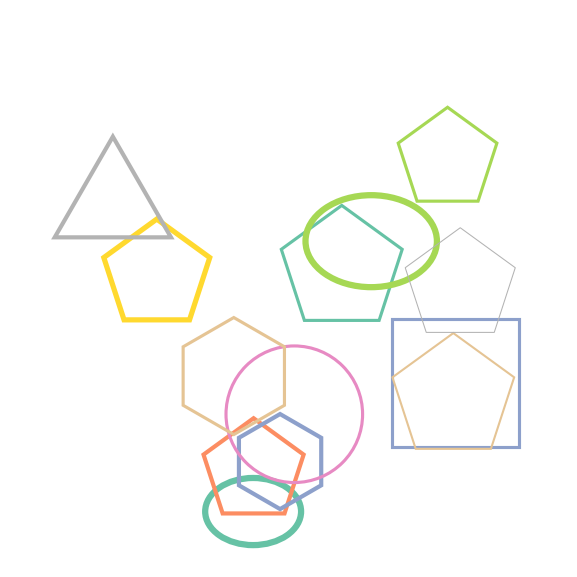[{"shape": "oval", "thickness": 3, "radius": 0.42, "center": [0.438, 0.113]}, {"shape": "pentagon", "thickness": 1.5, "radius": 0.55, "center": [0.592, 0.533]}, {"shape": "pentagon", "thickness": 2, "radius": 0.46, "center": [0.439, 0.184]}, {"shape": "hexagon", "thickness": 2, "radius": 0.41, "center": [0.485, 0.2]}, {"shape": "square", "thickness": 1.5, "radius": 0.55, "center": [0.789, 0.336]}, {"shape": "circle", "thickness": 1.5, "radius": 0.59, "center": [0.51, 0.282]}, {"shape": "pentagon", "thickness": 1.5, "radius": 0.45, "center": [0.775, 0.724]}, {"shape": "oval", "thickness": 3, "radius": 0.57, "center": [0.643, 0.582]}, {"shape": "pentagon", "thickness": 2.5, "radius": 0.48, "center": [0.271, 0.523]}, {"shape": "pentagon", "thickness": 1, "radius": 0.55, "center": [0.785, 0.312]}, {"shape": "hexagon", "thickness": 1.5, "radius": 0.51, "center": [0.405, 0.348]}, {"shape": "triangle", "thickness": 2, "radius": 0.58, "center": [0.195, 0.646]}, {"shape": "pentagon", "thickness": 0.5, "radius": 0.5, "center": [0.797, 0.505]}]